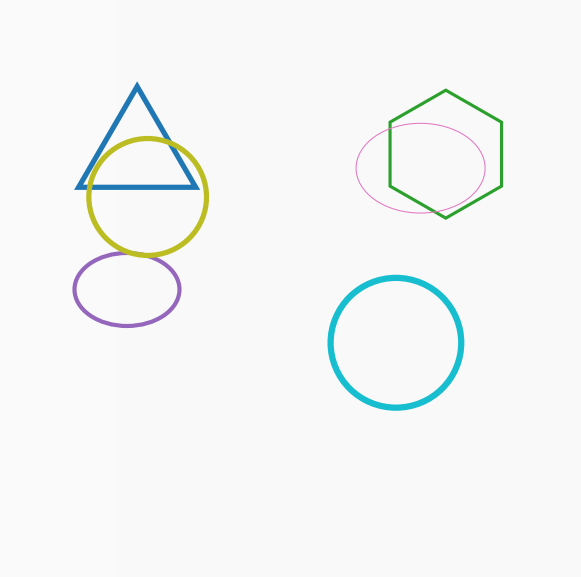[{"shape": "triangle", "thickness": 2.5, "radius": 0.58, "center": [0.236, 0.733]}, {"shape": "hexagon", "thickness": 1.5, "radius": 0.55, "center": [0.767, 0.732]}, {"shape": "oval", "thickness": 2, "radius": 0.45, "center": [0.218, 0.498]}, {"shape": "oval", "thickness": 0.5, "radius": 0.55, "center": [0.724, 0.708]}, {"shape": "circle", "thickness": 2.5, "radius": 0.51, "center": [0.254, 0.658]}, {"shape": "circle", "thickness": 3, "radius": 0.56, "center": [0.681, 0.406]}]